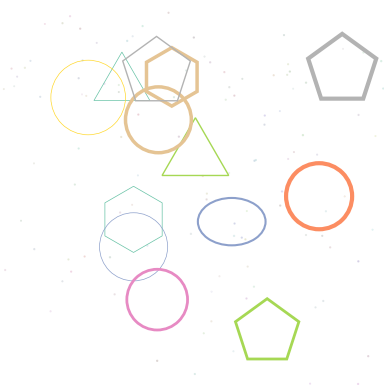[{"shape": "triangle", "thickness": 0.5, "radius": 0.42, "center": [0.317, 0.781]}, {"shape": "hexagon", "thickness": 0.5, "radius": 0.43, "center": [0.347, 0.43]}, {"shape": "circle", "thickness": 3, "radius": 0.43, "center": [0.829, 0.49]}, {"shape": "circle", "thickness": 0.5, "radius": 0.44, "center": [0.347, 0.359]}, {"shape": "oval", "thickness": 1.5, "radius": 0.44, "center": [0.602, 0.424]}, {"shape": "circle", "thickness": 2, "radius": 0.39, "center": [0.408, 0.222]}, {"shape": "triangle", "thickness": 1, "radius": 0.5, "center": [0.508, 0.594]}, {"shape": "pentagon", "thickness": 2, "radius": 0.43, "center": [0.694, 0.138]}, {"shape": "circle", "thickness": 0.5, "radius": 0.48, "center": [0.229, 0.747]}, {"shape": "hexagon", "thickness": 2.5, "radius": 0.38, "center": [0.446, 0.8]}, {"shape": "circle", "thickness": 2.5, "radius": 0.43, "center": [0.411, 0.689]}, {"shape": "pentagon", "thickness": 3, "radius": 0.46, "center": [0.889, 0.819]}, {"shape": "pentagon", "thickness": 1, "radius": 0.46, "center": [0.407, 0.813]}]